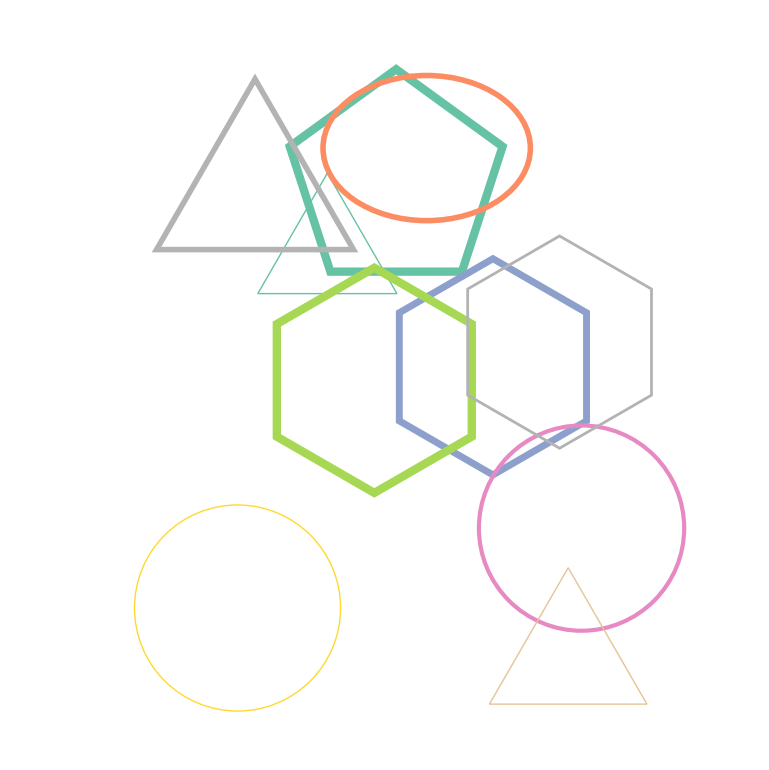[{"shape": "triangle", "thickness": 0.5, "radius": 0.52, "center": [0.425, 0.671]}, {"shape": "pentagon", "thickness": 3, "radius": 0.73, "center": [0.514, 0.765]}, {"shape": "oval", "thickness": 2, "radius": 0.67, "center": [0.554, 0.808]}, {"shape": "hexagon", "thickness": 2.5, "radius": 0.7, "center": [0.64, 0.524]}, {"shape": "circle", "thickness": 1.5, "radius": 0.67, "center": [0.755, 0.314]}, {"shape": "hexagon", "thickness": 3, "radius": 0.73, "center": [0.486, 0.506]}, {"shape": "circle", "thickness": 0.5, "radius": 0.67, "center": [0.308, 0.21]}, {"shape": "triangle", "thickness": 0.5, "radius": 0.59, "center": [0.738, 0.145]}, {"shape": "triangle", "thickness": 2, "radius": 0.74, "center": [0.331, 0.75]}, {"shape": "hexagon", "thickness": 1, "radius": 0.69, "center": [0.727, 0.556]}]